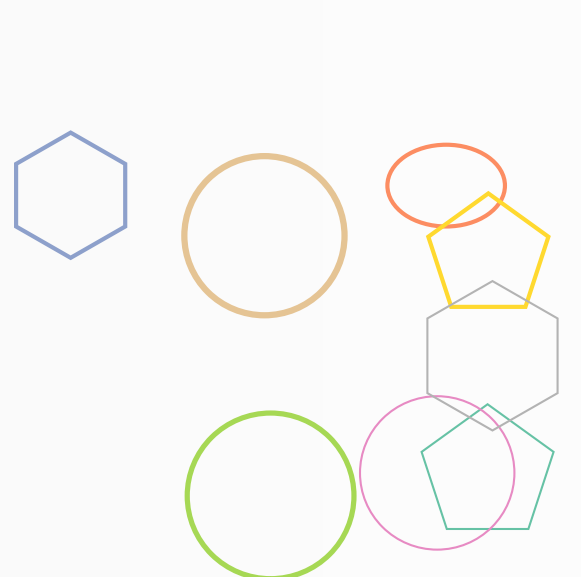[{"shape": "pentagon", "thickness": 1, "radius": 0.6, "center": [0.839, 0.18]}, {"shape": "oval", "thickness": 2, "radius": 0.51, "center": [0.768, 0.678]}, {"shape": "hexagon", "thickness": 2, "radius": 0.54, "center": [0.122, 0.661]}, {"shape": "circle", "thickness": 1, "radius": 0.66, "center": [0.752, 0.18]}, {"shape": "circle", "thickness": 2.5, "radius": 0.72, "center": [0.466, 0.14]}, {"shape": "pentagon", "thickness": 2, "radius": 0.54, "center": [0.84, 0.556]}, {"shape": "circle", "thickness": 3, "radius": 0.69, "center": [0.455, 0.591]}, {"shape": "hexagon", "thickness": 1, "radius": 0.65, "center": [0.847, 0.383]}]